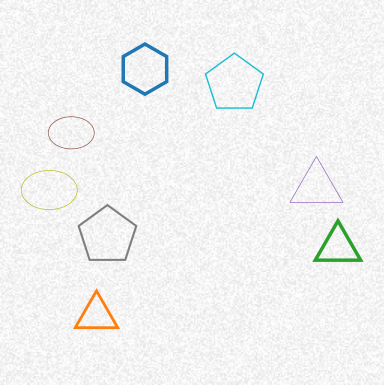[{"shape": "hexagon", "thickness": 2.5, "radius": 0.33, "center": [0.377, 0.82]}, {"shape": "triangle", "thickness": 2, "radius": 0.32, "center": [0.251, 0.181]}, {"shape": "triangle", "thickness": 2.5, "radius": 0.34, "center": [0.878, 0.358]}, {"shape": "triangle", "thickness": 0.5, "radius": 0.4, "center": [0.822, 0.514]}, {"shape": "oval", "thickness": 0.5, "radius": 0.3, "center": [0.185, 0.655]}, {"shape": "pentagon", "thickness": 1.5, "radius": 0.39, "center": [0.279, 0.389]}, {"shape": "oval", "thickness": 0.5, "radius": 0.36, "center": [0.128, 0.506]}, {"shape": "pentagon", "thickness": 1, "radius": 0.39, "center": [0.609, 0.783]}]